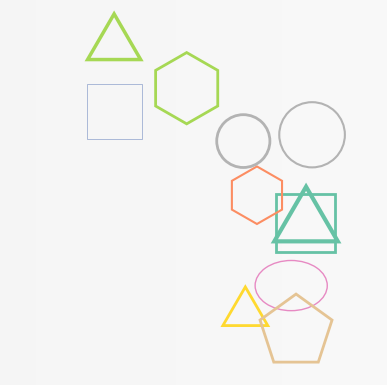[{"shape": "triangle", "thickness": 3, "radius": 0.47, "center": [0.79, 0.42]}, {"shape": "square", "thickness": 2, "radius": 0.38, "center": [0.788, 0.42]}, {"shape": "hexagon", "thickness": 1.5, "radius": 0.37, "center": [0.663, 0.493]}, {"shape": "square", "thickness": 0.5, "radius": 0.35, "center": [0.295, 0.71]}, {"shape": "oval", "thickness": 1, "radius": 0.47, "center": [0.751, 0.258]}, {"shape": "hexagon", "thickness": 2, "radius": 0.46, "center": [0.482, 0.771]}, {"shape": "triangle", "thickness": 2.5, "radius": 0.4, "center": [0.294, 0.885]}, {"shape": "triangle", "thickness": 2, "radius": 0.33, "center": [0.633, 0.188]}, {"shape": "pentagon", "thickness": 2, "radius": 0.49, "center": [0.764, 0.138]}, {"shape": "circle", "thickness": 1.5, "radius": 0.42, "center": [0.805, 0.65]}, {"shape": "circle", "thickness": 2, "radius": 0.34, "center": [0.628, 0.634]}]